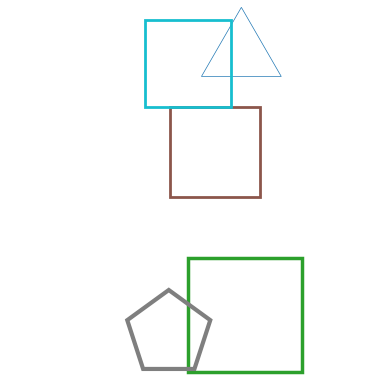[{"shape": "triangle", "thickness": 0.5, "radius": 0.6, "center": [0.627, 0.861]}, {"shape": "square", "thickness": 2.5, "radius": 0.74, "center": [0.637, 0.181]}, {"shape": "square", "thickness": 2, "radius": 0.59, "center": [0.558, 0.605]}, {"shape": "pentagon", "thickness": 3, "radius": 0.57, "center": [0.438, 0.133]}, {"shape": "square", "thickness": 2, "radius": 0.56, "center": [0.488, 0.836]}]